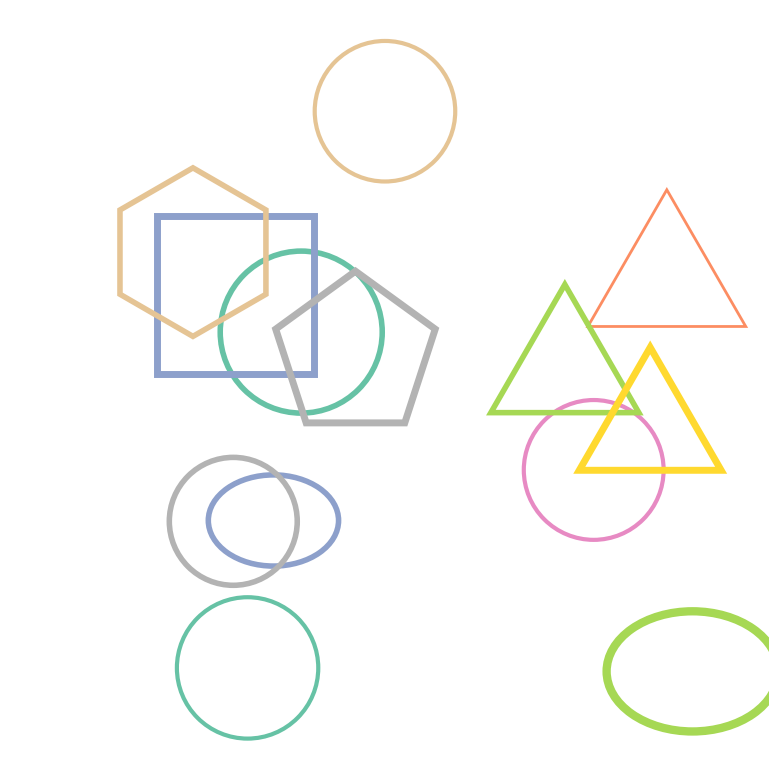[{"shape": "circle", "thickness": 2, "radius": 0.53, "center": [0.391, 0.569]}, {"shape": "circle", "thickness": 1.5, "radius": 0.46, "center": [0.322, 0.133]}, {"shape": "triangle", "thickness": 1, "radius": 0.59, "center": [0.866, 0.635]}, {"shape": "square", "thickness": 2.5, "radius": 0.51, "center": [0.306, 0.617]}, {"shape": "oval", "thickness": 2, "radius": 0.42, "center": [0.355, 0.324]}, {"shape": "circle", "thickness": 1.5, "radius": 0.45, "center": [0.771, 0.39]}, {"shape": "triangle", "thickness": 2, "radius": 0.55, "center": [0.734, 0.52]}, {"shape": "oval", "thickness": 3, "radius": 0.56, "center": [0.899, 0.128]}, {"shape": "triangle", "thickness": 2.5, "radius": 0.53, "center": [0.844, 0.442]}, {"shape": "circle", "thickness": 1.5, "radius": 0.46, "center": [0.5, 0.856]}, {"shape": "hexagon", "thickness": 2, "radius": 0.55, "center": [0.251, 0.673]}, {"shape": "pentagon", "thickness": 2.5, "radius": 0.54, "center": [0.462, 0.539]}, {"shape": "circle", "thickness": 2, "radius": 0.42, "center": [0.303, 0.323]}]